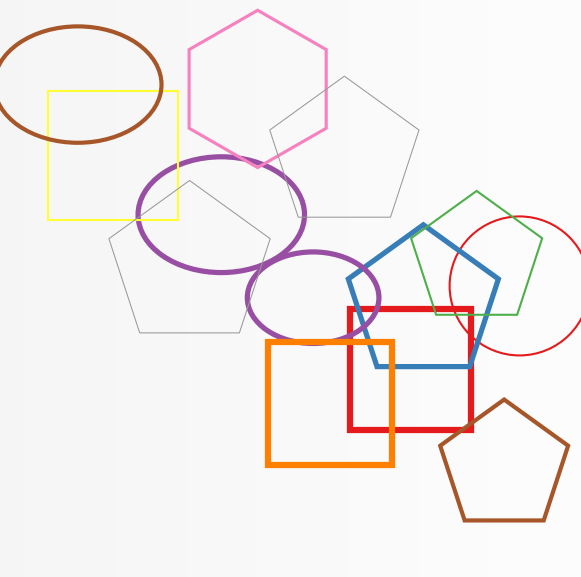[{"shape": "square", "thickness": 3, "radius": 0.52, "center": [0.707, 0.359]}, {"shape": "circle", "thickness": 1, "radius": 0.6, "center": [0.894, 0.504]}, {"shape": "pentagon", "thickness": 2.5, "radius": 0.68, "center": [0.728, 0.474]}, {"shape": "pentagon", "thickness": 1, "radius": 0.59, "center": [0.82, 0.55]}, {"shape": "oval", "thickness": 2.5, "radius": 0.57, "center": [0.539, 0.484]}, {"shape": "oval", "thickness": 2.5, "radius": 0.72, "center": [0.381, 0.627]}, {"shape": "square", "thickness": 3, "radius": 0.53, "center": [0.567, 0.3]}, {"shape": "square", "thickness": 1, "radius": 0.56, "center": [0.194, 0.73]}, {"shape": "oval", "thickness": 2, "radius": 0.72, "center": [0.134, 0.853]}, {"shape": "pentagon", "thickness": 2, "radius": 0.58, "center": [0.867, 0.192]}, {"shape": "hexagon", "thickness": 1.5, "radius": 0.68, "center": [0.443, 0.845]}, {"shape": "pentagon", "thickness": 0.5, "radius": 0.67, "center": [0.592, 0.732]}, {"shape": "pentagon", "thickness": 0.5, "radius": 0.73, "center": [0.326, 0.541]}]